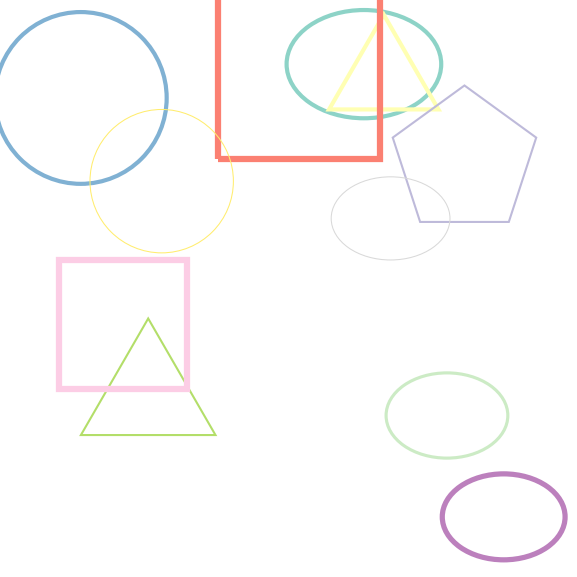[{"shape": "oval", "thickness": 2, "radius": 0.67, "center": [0.63, 0.888]}, {"shape": "triangle", "thickness": 2, "radius": 0.55, "center": [0.665, 0.864]}, {"shape": "pentagon", "thickness": 1, "radius": 0.65, "center": [0.804, 0.72]}, {"shape": "square", "thickness": 3, "radius": 0.7, "center": [0.517, 0.864]}, {"shape": "circle", "thickness": 2, "radius": 0.74, "center": [0.14, 0.83]}, {"shape": "triangle", "thickness": 1, "radius": 0.67, "center": [0.257, 0.313]}, {"shape": "square", "thickness": 3, "radius": 0.56, "center": [0.213, 0.437]}, {"shape": "oval", "thickness": 0.5, "radius": 0.51, "center": [0.676, 0.621]}, {"shape": "oval", "thickness": 2.5, "radius": 0.53, "center": [0.872, 0.104]}, {"shape": "oval", "thickness": 1.5, "radius": 0.53, "center": [0.774, 0.28]}, {"shape": "circle", "thickness": 0.5, "radius": 0.62, "center": [0.28, 0.685]}]